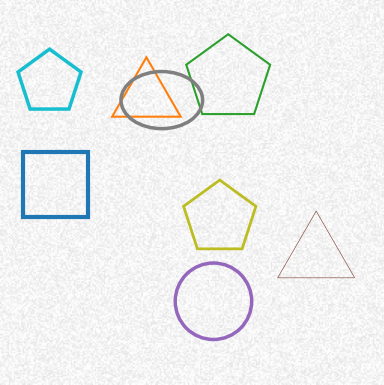[{"shape": "square", "thickness": 3, "radius": 0.42, "center": [0.144, 0.522]}, {"shape": "triangle", "thickness": 1.5, "radius": 0.51, "center": [0.38, 0.748]}, {"shape": "pentagon", "thickness": 1.5, "radius": 0.57, "center": [0.593, 0.796]}, {"shape": "circle", "thickness": 2.5, "radius": 0.5, "center": [0.554, 0.218]}, {"shape": "triangle", "thickness": 0.5, "radius": 0.58, "center": [0.821, 0.336]}, {"shape": "oval", "thickness": 2.5, "radius": 0.53, "center": [0.42, 0.74]}, {"shape": "pentagon", "thickness": 2, "radius": 0.49, "center": [0.571, 0.434]}, {"shape": "pentagon", "thickness": 2.5, "radius": 0.43, "center": [0.129, 0.786]}]